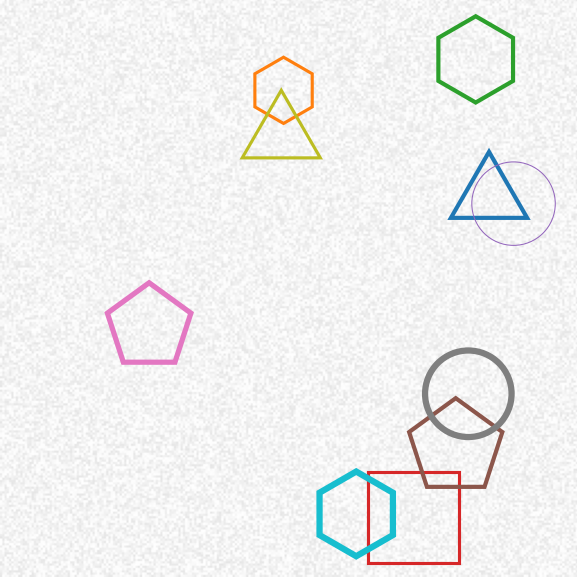[{"shape": "triangle", "thickness": 2, "radius": 0.38, "center": [0.847, 0.66]}, {"shape": "hexagon", "thickness": 1.5, "radius": 0.29, "center": [0.491, 0.843]}, {"shape": "hexagon", "thickness": 2, "radius": 0.37, "center": [0.824, 0.896]}, {"shape": "square", "thickness": 1.5, "radius": 0.39, "center": [0.717, 0.103]}, {"shape": "circle", "thickness": 0.5, "radius": 0.36, "center": [0.889, 0.647]}, {"shape": "pentagon", "thickness": 2, "radius": 0.42, "center": [0.789, 0.225]}, {"shape": "pentagon", "thickness": 2.5, "radius": 0.38, "center": [0.258, 0.433]}, {"shape": "circle", "thickness": 3, "radius": 0.37, "center": [0.811, 0.317]}, {"shape": "triangle", "thickness": 1.5, "radius": 0.39, "center": [0.487, 0.765]}, {"shape": "hexagon", "thickness": 3, "radius": 0.37, "center": [0.617, 0.109]}]